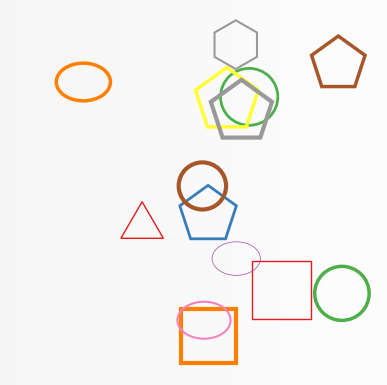[{"shape": "triangle", "thickness": 1, "radius": 0.32, "center": [0.367, 0.413]}, {"shape": "square", "thickness": 1, "radius": 0.38, "center": [0.728, 0.247]}, {"shape": "pentagon", "thickness": 2, "radius": 0.38, "center": [0.537, 0.442]}, {"shape": "circle", "thickness": 2.5, "radius": 0.35, "center": [0.882, 0.238]}, {"shape": "circle", "thickness": 2, "radius": 0.37, "center": [0.643, 0.748]}, {"shape": "oval", "thickness": 0.5, "radius": 0.31, "center": [0.61, 0.328]}, {"shape": "oval", "thickness": 2.5, "radius": 0.35, "center": [0.215, 0.787]}, {"shape": "square", "thickness": 3, "radius": 0.36, "center": [0.537, 0.127]}, {"shape": "pentagon", "thickness": 2.5, "radius": 0.43, "center": [0.586, 0.739]}, {"shape": "pentagon", "thickness": 2.5, "radius": 0.36, "center": [0.873, 0.834]}, {"shape": "circle", "thickness": 3, "radius": 0.31, "center": [0.522, 0.517]}, {"shape": "oval", "thickness": 1.5, "radius": 0.34, "center": [0.526, 0.168]}, {"shape": "hexagon", "thickness": 1.5, "radius": 0.32, "center": [0.608, 0.884]}, {"shape": "pentagon", "thickness": 3, "radius": 0.41, "center": [0.623, 0.71]}]